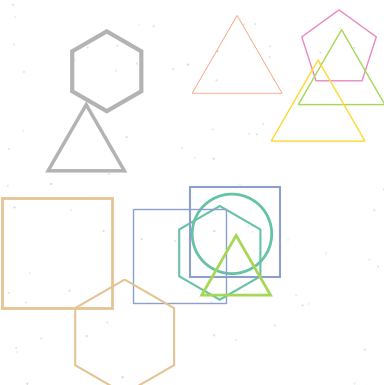[{"shape": "hexagon", "thickness": 1.5, "radius": 0.61, "center": [0.571, 0.343]}, {"shape": "circle", "thickness": 2, "radius": 0.52, "center": [0.602, 0.393]}, {"shape": "triangle", "thickness": 0.5, "radius": 0.67, "center": [0.616, 0.825]}, {"shape": "square", "thickness": 1, "radius": 0.61, "center": [0.467, 0.335]}, {"shape": "square", "thickness": 1.5, "radius": 0.58, "center": [0.61, 0.398]}, {"shape": "pentagon", "thickness": 1, "radius": 0.51, "center": [0.881, 0.873]}, {"shape": "triangle", "thickness": 1, "radius": 0.65, "center": [0.887, 0.793]}, {"shape": "triangle", "thickness": 2, "radius": 0.52, "center": [0.613, 0.285]}, {"shape": "triangle", "thickness": 1, "radius": 0.7, "center": [0.826, 0.704]}, {"shape": "hexagon", "thickness": 1.5, "radius": 0.74, "center": [0.324, 0.126]}, {"shape": "square", "thickness": 2, "radius": 0.72, "center": [0.148, 0.343]}, {"shape": "triangle", "thickness": 2.5, "radius": 0.57, "center": [0.224, 0.614]}, {"shape": "hexagon", "thickness": 3, "radius": 0.52, "center": [0.277, 0.815]}]